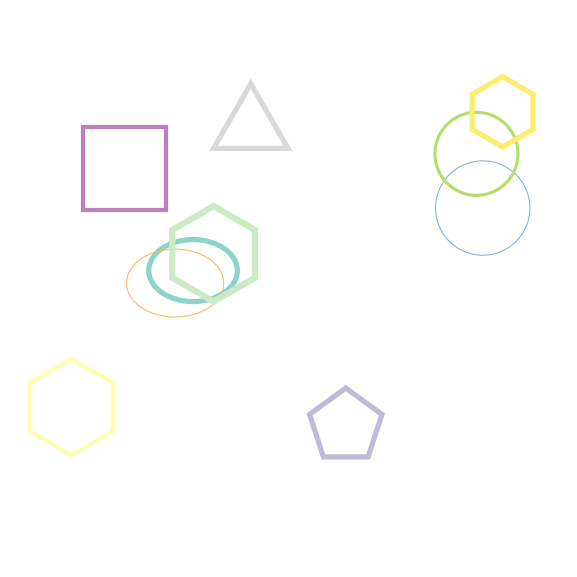[{"shape": "oval", "thickness": 2.5, "radius": 0.38, "center": [0.334, 0.531]}, {"shape": "hexagon", "thickness": 2, "radius": 0.42, "center": [0.123, 0.294]}, {"shape": "pentagon", "thickness": 2.5, "radius": 0.33, "center": [0.599, 0.261]}, {"shape": "circle", "thickness": 0.5, "radius": 0.41, "center": [0.836, 0.639]}, {"shape": "oval", "thickness": 0.5, "radius": 0.42, "center": [0.303, 0.509]}, {"shape": "circle", "thickness": 1.5, "radius": 0.36, "center": [0.825, 0.733]}, {"shape": "triangle", "thickness": 2.5, "radius": 0.37, "center": [0.434, 0.78]}, {"shape": "square", "thickness": 2, "radius": 0.36, "center": [0.216, 0.707]}, {"shape": "hexagon", "thickness": 3, "radius": 0.41, "center": [0.37, 0.56]}, {"shape": "hexagon", "thickness": 2.5, "radius": 0.3, "center": [0.87, 0.806]}]